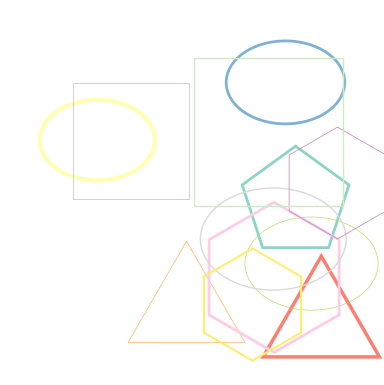[{"shape": "pentagon", "thickness": 2, "radius": 0.73, "center": [0.768, 0.475]}, {"shape": "oval", "thickness": 3, "radius": 0.75, "center": [0.253, 0.636]}, {"shape": "square", "thickness": 0.5, "radius": 0.75, "center": [0.341, 0.634]}, {"shape": "triangle", "thickness": 2.5, "radius": 0.87, "center": [0.834, 0.16]}, {"shape": "oval", "thickness": 2, "radius": 0.77, "center": [0.741, 0.786]}, {"shape": "triangle", "thickness": 0.5, "radius": 0.88, "center": [0.484, 0.198]}, {"shape": "oval", "thickness": 0.5, "radius": 0.86, "center": [0.809, 0.315]}, {"shape": "hexagon", "thickness": 2, "radius": 0.98, "center": [0.712, 0.28]}, {"shape": "oval", "thickness": 1, "radius": 0.95, "center": [0.71, 0.379]}, {"shape": "hexagon", "thickness": 0.5, "radius": 0.73, "center": [0.877, 0.525]}, {"shape": "square", "thickness": 1, "radius": 0.96, "center": [0.698, 0.657]}, {"shape": "hexagon", "thickness": 1.5, "radius": 0.73, "center": [0.656, 0.209]}]